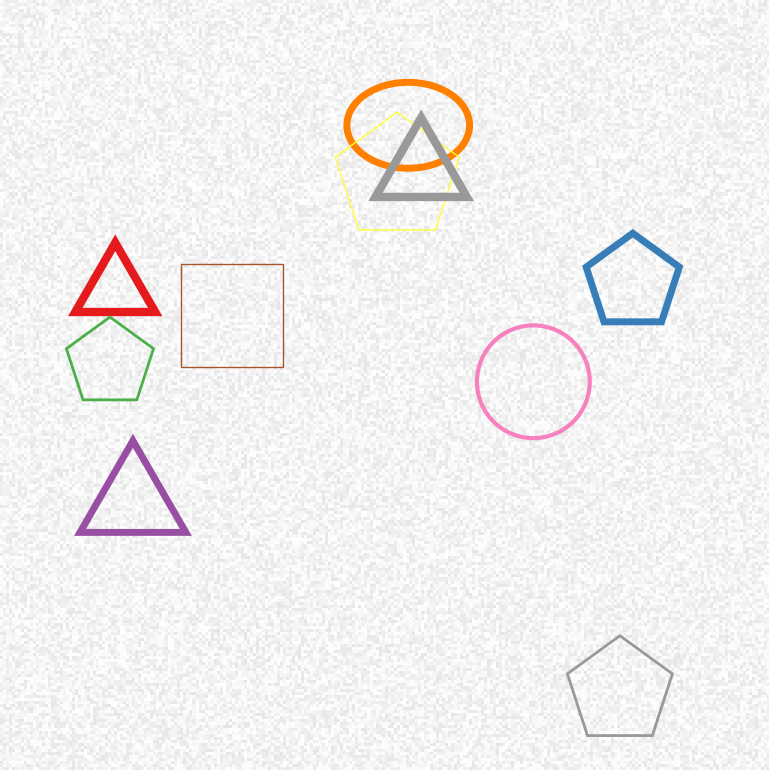[{"shape": "triangle", "thickness": 3, "radius": 0.3, "center": [0.15, 0.625]}, {"shape": "pentagon", "thickness": 2.5, "radius": 0.32, "center": [0.822, 0.634]}, {"shape": "pentagon", "thickness": 1, "radius": 0.3, "center": [0.143, 0.529]}, {"shape": "triangle", "thickness": 2.5, "radius": 0.4, "center": [0.173, 0.348]}, {"shape": "oval", "thickness": 2.5, "radius": 0.4, "center": [0.53, 0.837]}, {"shape": "pentagon", "thickness": 0.5, "radius": 0.42, "center": [0.516, 0.77]}, {"shape": "square", "thickness": 0.5, "radius": 0.33, "center": [0.301, 0.59]}, {"shape": "circle", "thickness": 1.5, "radius": 0.37, "center": [0.693, 0.504]}, {"shape": "pentagon", "thickness": 1, "radius": 0.36, "center": [0.805, 0.103]}, {"shape": "triangle", "thickness": 3, "radius": 0.34, "center": [0.547, 0.778]}]